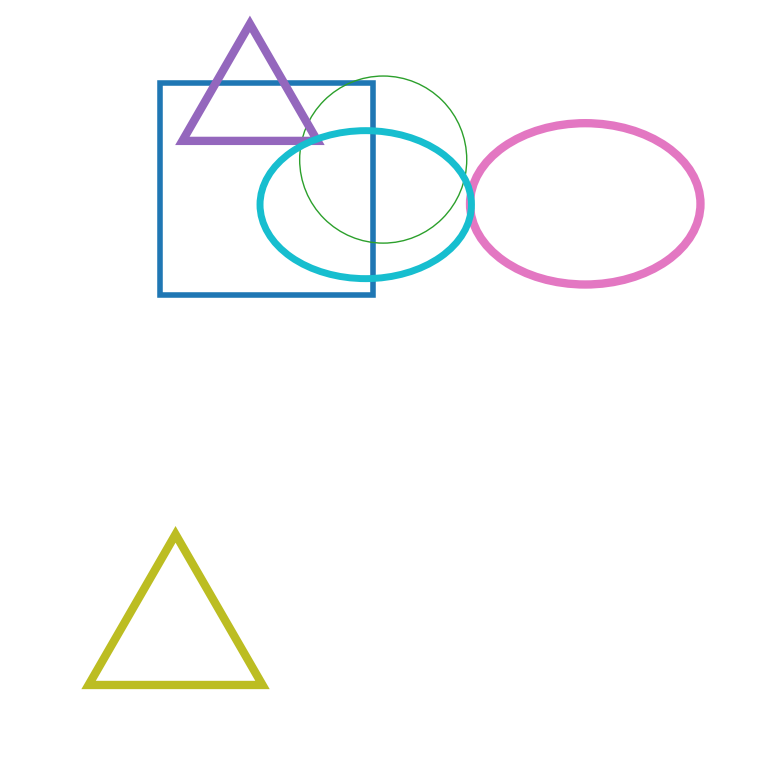[{"shape": "square", "thickness": 2, "radius": 0.69, "center": [0.346, 0.755]}, {"shape": "circle", "thickness": 0.5, "radius": 0.54, "center": [0.498, 0.793]}, {"shape": "triangle", "thickness": 3, "radius": 0.51, "center": [0.325, 0.868]}, {"shape": "oval", "thickness": 3, "radius": 0.75, "center": [0.76, 0.735]}, {"shape": "triangle", "thickness": 3, "radius": 0.65, "center": [0.228, 0.176]}, {"shape": "oval", "thickness": 2.5, "radius": 0.69, "center": [0.475, 0.734]}]